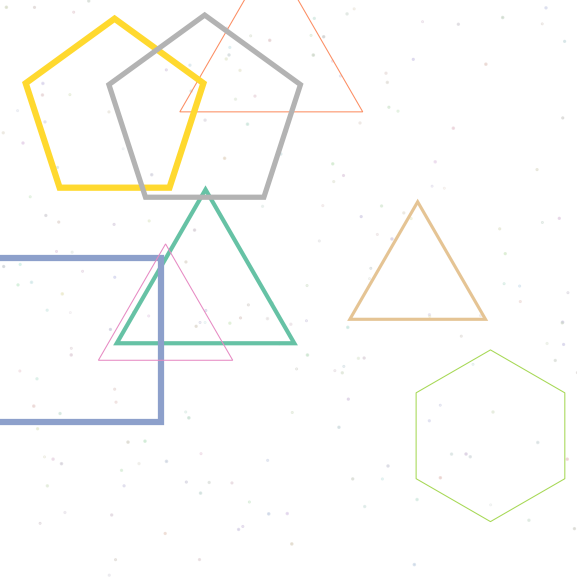[{"shape": "triangle", "thickness": 2, "radius": 0.89, "center": [0.356, 0.493]}, {"shape": "triangle", "thickness": 0.5, "radius": 0.91, "center": [0.47, 0.897]}, {"shape": "square", "thickness": 3, "radius": 0.71, "center": [0.136, 0.41]}, {"shape": "triangle", "thickness": 0.5, "radius": 0.67, "center": [0.287, 0.442]}, {"shape": "hexagon", "thickness": 0.5, "radius": 0.74, "center": [0.849, 0.245]}, {"shape": "pentagon", "thickness": 3, "radius": 0.81, "center": [0.198, 0.805]}, {"shape": "triangle", "thickness": 1.5, "radius": 0.68, "center": [0.723, 0.514]}, {"shape": "pentagon", "thickness": 2.5, "radius": 0.87, "center": [0.354, 0.799]}]